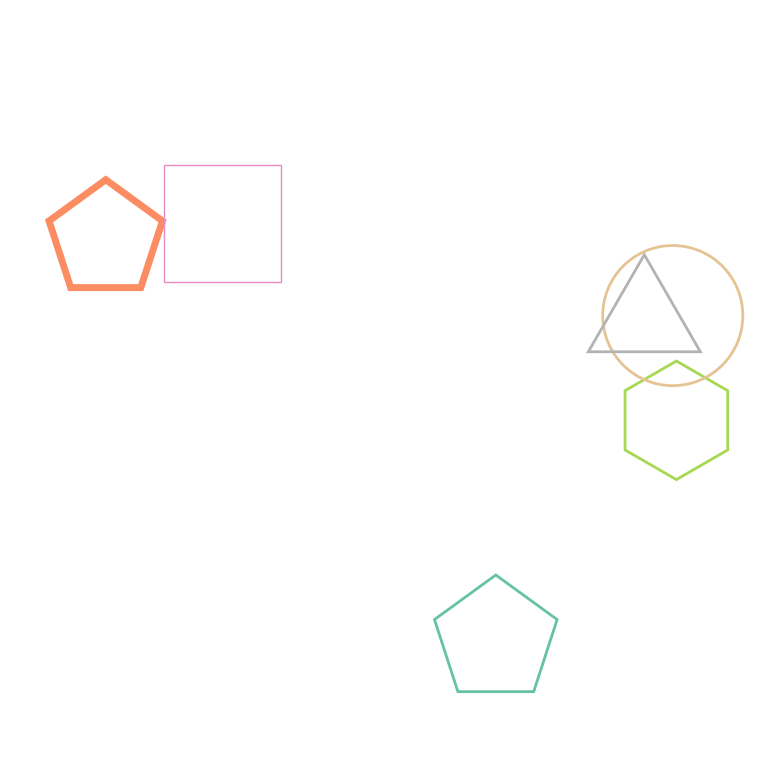[{"shape": "pentagon", "thickness": 1, "radius": 0.42, "center": [0.644, 0.17]}, {"shape": "pentagon", "thickness": 2.5, "radius": 0.39, "center": [0.137, 0.689]}, {"shape": "square", "thickness": 0.5, "radius": 0.38, "center": [0.289, 0.709]}, {"shape": "hexagon", "thickness": 1, "radius": 0.38, "center": [0.878, 0.454]}, {"shape": "circle", "thickness": 1, "radius": 0.46, "center": [0.874, 0.59]}, {"shape": "triangle", "thickness": 1, "radius": 0.42, "center": [0.837, 0.585]}]